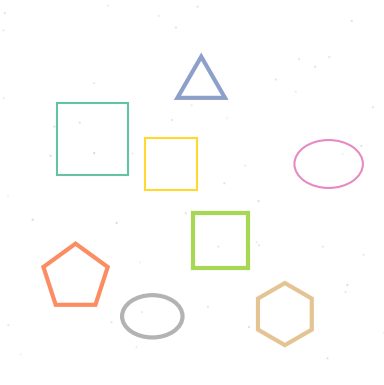[{"shape": "square", "thickness": 1.5, "radius": 0.46, "center": [0.24, 0.639]}, {"shape": "pentagon", "thickness": 3, "radius": 0.44, "center": [0.196, 0.279]}, {"shape": "triangle", "thickness": 3, "radius": 0.36, "center": [0.523, 0.782]}, {"shape": "oval", "thickness": 1.5, "radius": 0.44, "center": [0.854, 0.574]}, {"shape": "square", "thickness": 3, "radius": 0.35, "center": [0.572, 0.375]}, {"shape": "square", "thickness": 1.5, "radius": 0.34, "center": [0.445, 0.573]}, {"shape": "hexagon", "thickness": 3, "radius": 0.4, "center": [0.74, 0.184]}, {"shape": "oval", "thickness": 3, "radius": 0.39, "center": [0.396, 0.178]}]